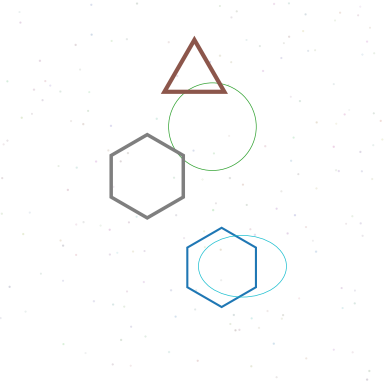[{"shape": "hexagon", "thickness": 1.5, "radius": 0.51, "center": [0.576, 0.305]}, {"shape": "circle", "thickness": 0.5, "radius": 0.57, "center": [0.552, 0.671]}, {"shape": "triangle", "thickness": 3, "radius": 0.45, "center": [0.505, 0.807]}, {"shape": "hexagon", "thickness": 2.5, "radius": 0.54, "center": [0.382, 0.542]}, {"shape": "oval", "thickness": 0.5, "radius": 0.57, "center": [0.63, 0.308]}]